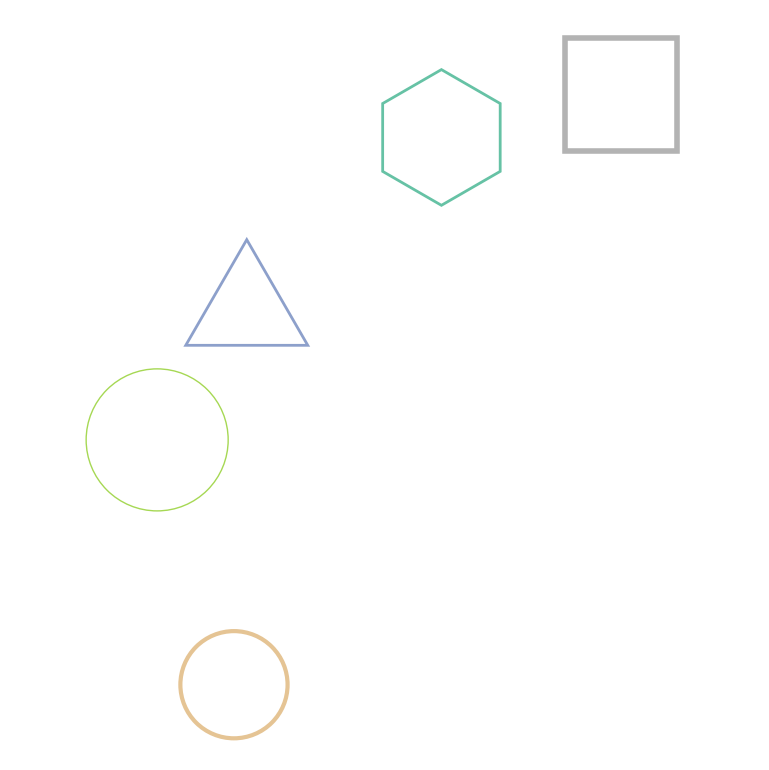[{"shape": "hexagon", "thickness": 1, "radius": 0.44, "center": [0.573, 0.821]}, {"shape": "triangle", "thickness": 1, "radius": 0.46, "center": [0.32, 0.597]}, {"shape": "circle", "thickness": 0.5, "radius": 0.46, "center": [0.204, 0.429]}, {"shape": "circle", "thickness": 1.5, "radius": 0.35, "center": [0.304, 0.111]}, {"shape": "square", "thickness": 2, "radius": 0.37, "center": [0.807, 0.877]}]